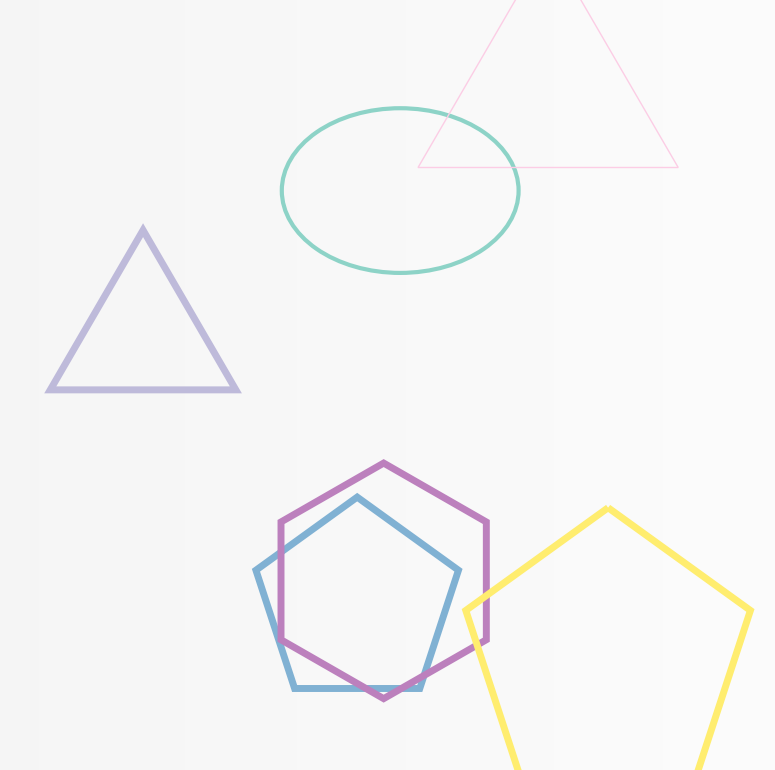[{"shape": "oval", "thickness": 1.5, "radius": 0.76, "center": [0.516, 0.753]}, {"shape": "triangle", "thickness": 2.5, "radius": 0.69, "center": [0.185, 0.563]}, {"shape": "pentagon", "thickness": 2.5, "radius": 0.69, "center": [0.461, 0.217]}, {"shape": "triangle", "thickness": 0.5, "radius": 0.97, "center": [0.707, 0.879]}, {"shape": "hexagon", "thickness": 2.5, "radius": 0.76, "center": [0.495, 0.246]}, {"shape": "pentagon", "thickness": 2.5, "radius": 0.97, "center": [0.785, 0.148]}]